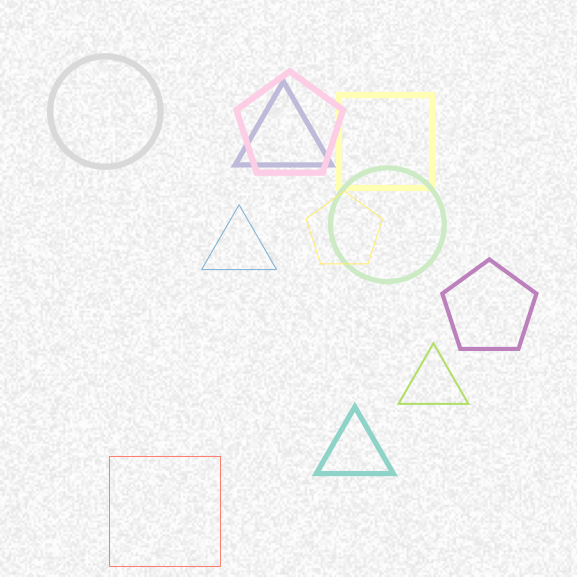[{"shape": "triangle", "thickness": 2.5, "radius": 0.39, "center": [0.614, 0.218]}, {"shape": "square", "thickness": 3, "radius": 0.4, "center": [0.668, 0.755]}, {"shape": "triangle", "thickness": 2.5, "radius": 0.48, "center": [0.491, 0.762]}, {"shape": "square", "thickness": 0.5, "radius": 0.48, "center": [0.284, 0.114]}, {"shape": "triangle", "thickness": 0.5, "radius": 0.37, "center": [0.414, 0.57]}, {"shape": "triangle", "thickness": 1, "radius": 0.35, "center": [0.751, 0.335]}, {"shape": "pentagon", "thickness": 3, "radius": 0.49, "center": [0.502, 0.779]}, {"shape": "circle", "thickness": 3, "radius": 0.48, "center": [0.182, 0.806]}, {"shape": "pentagon", "thickness": 2, "radius": 0.43, "center": [0.847, 0.464]}, {"shape": "circle", "thickness": 2.5, "radius": 0.49, "center": [0.671, 0.61]}, {"shape": "pentagon", "thickness": 0.5, "radius": 0.35, "center": [0.596, 0.598]}]